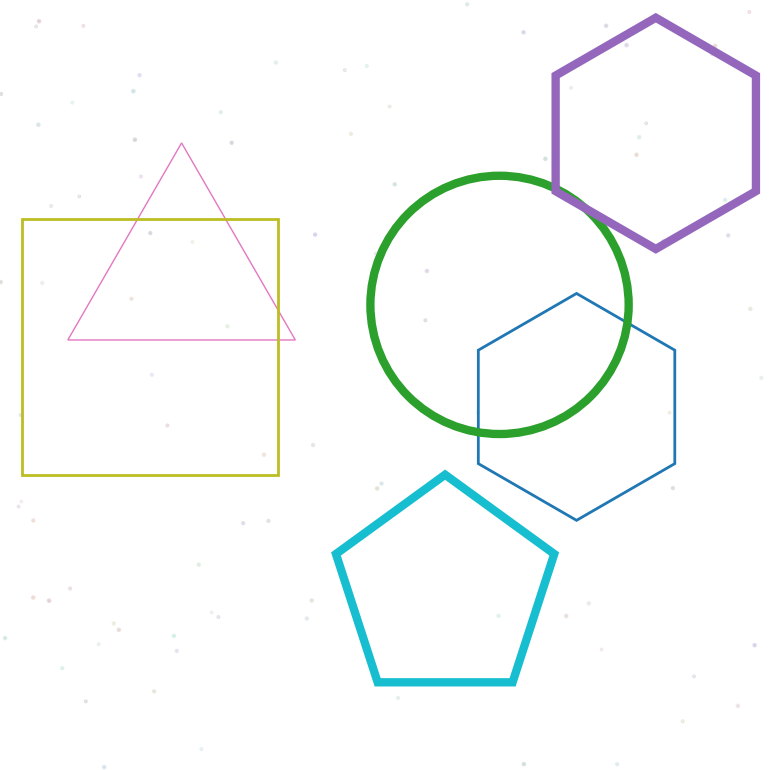[{"shape": "hexagon", "thickness": 1, "radius": 0.74, "center": [0.749, 0.472]}, {"shape": "circle", "thickness": 3, "radius": 0.84, "center": [0.649, 0.604]}, {"shape": "hexagon", "thickness": 3, "radius": 0.75, "center": [0.852, 0.827]}, {"shape": "triangle", "thickness": 0.5, "radius": 0.85, "center": [0.236, 0.644]}, {"shape": "square", "thickness": 1, "radius": 0.83, "center": [0.194, 0.55]}, {"shape": "pentagon", "thickness": 3, "radius": 0.75, "center": [0.578, 0.234]}]